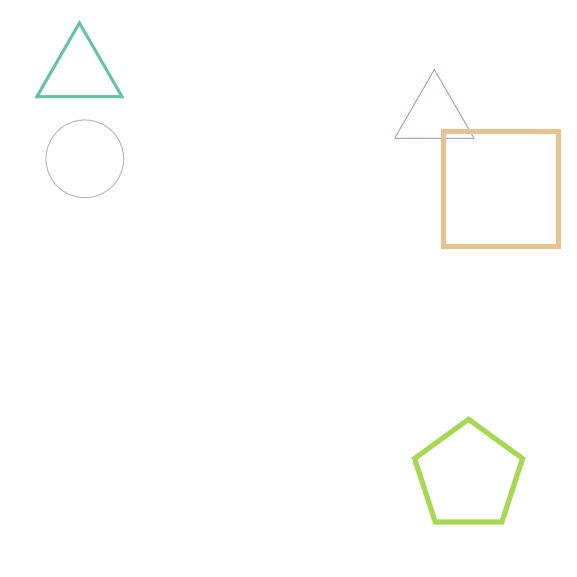[{"shape": "triangle", "thickness": 1.5, "radius": 0.43, "center": [0.138, 0.874]}, {"shape": "triangle", "thickness": 0.5, "radius": 0.4, "center": [0.752, 0.799]}, {"shape": "pentagon", "thickness": 2.5, "radius": 0.49, "center": [0.811, 0.175]}, {"shape": "square", "thickness": 2.5, "radius": 0.5, "center": [0.866, 0.673]}, {"shape": "circle", "thickness": 0.5, "radius": 0.34, "center": [0.147, 0.724]}]